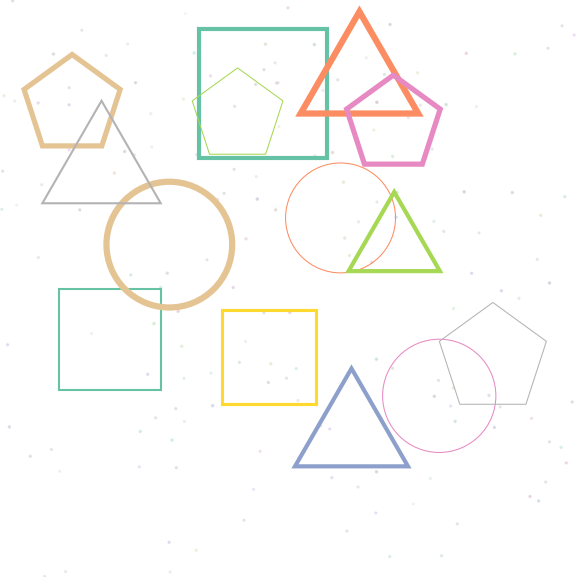[{"shape": "square", "thickness": 1, "radius": 0.44, "center": [0.19, 0.411]}, {"shape": "square", "thickness": 2, "radius": 0.55, "center": [0.455, 0.837]}, {"shape": "circle", "thickness": 0.5, "radius": 0.48, "center": [0.59, 0.622]}, {"shape": "triangle", "thickness": 3, "radius": 0.59, "center": [0.622, 0.861]}, {"shape": "triangle", "thickness": 2, "radius": 0.56, "center": [0.609, 0.248]}, {"shape": "circle", "thickness": 0.5, "radius": 0.49, "center": [0.761, 0.314]}, {"shape": "pentagon", "thickness": 2.5, "radius": 0.43, "center": [0.681, 0.784]}, {"shape": "pentagon", "thickness": 0.5, "radius": 0.41, "center": [0.411, 0.799]}, {"shape": "triangle", "thickness": 2, "radius": 0.46, "center": [0.683, 0.575]}, {"shape": "square", "thickness": 1.5, "radius": 0.41, "center": [0.466, 0.38]}, {"shape": "circle", "thickness": 3, "radius": 0.54, "center": [0.293, 0.576]}, {"shape": "pentagon", "thickness": 2.5, "radius": 0.44, "center": [0.125, 0.817]}, {"shape": "pentagon", "thickness": 0.5, "radius": 0.49, "center": [0.853, 0.378]}, {"shape": "triangle", "thickness": 1, "radius": 0.59, "center": [0.176, 0.706]}]